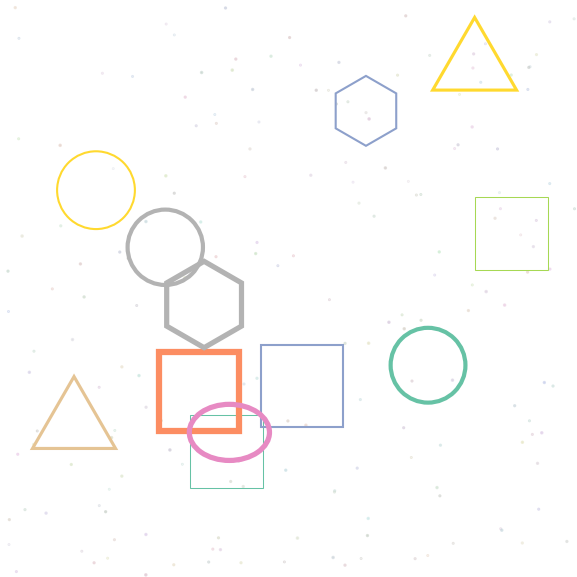[{"shape": "circle", "thickness": 2, "radius": 0.32, "center": [0.741, 0.367]}, {"shape": "square", "thickness": 0.5, "radius": 0.32, "center": [0.392, 0.218]}, {"shape": "square", "thickness": 3, "radius": 0.34, "center": [0.345, 0.322]}, {"shape": "square", "thickness": 1, "radius": 0.35, "center": [0.523, 0.33]}, {"shape": "hexagon", "thickness": 1, "radius": 0.3, "center": [0.634, 0.807]}, {"shape": "oval", "thickness": 2.5, "radius": 0.35, "center": [0.397, 0.25]}, {"shape": "square", "thickness": 0.5, "radius": 0.32, "center": [0.886, 0.595]}, {"shape": "triangle", "thickness": 1.5, "radius": 0.42, "center": [0.822, 0.885]}, {"shape": "circle", "thickness": 1, "radius": 0.34, "center": [0.166, 0.67]}, {"shape": "triangle", "thickness": 1.5, "radius": 0.41, "center": [0.128, 0.264]}, {"shape": "hexagon", "thickness": 2.5, "radius": 0.37, "center": [0.353, 0.472]}, {"shape": "circle", "thickness": 2, "radius": 0.33, "center": [0.286, 0.571]}]